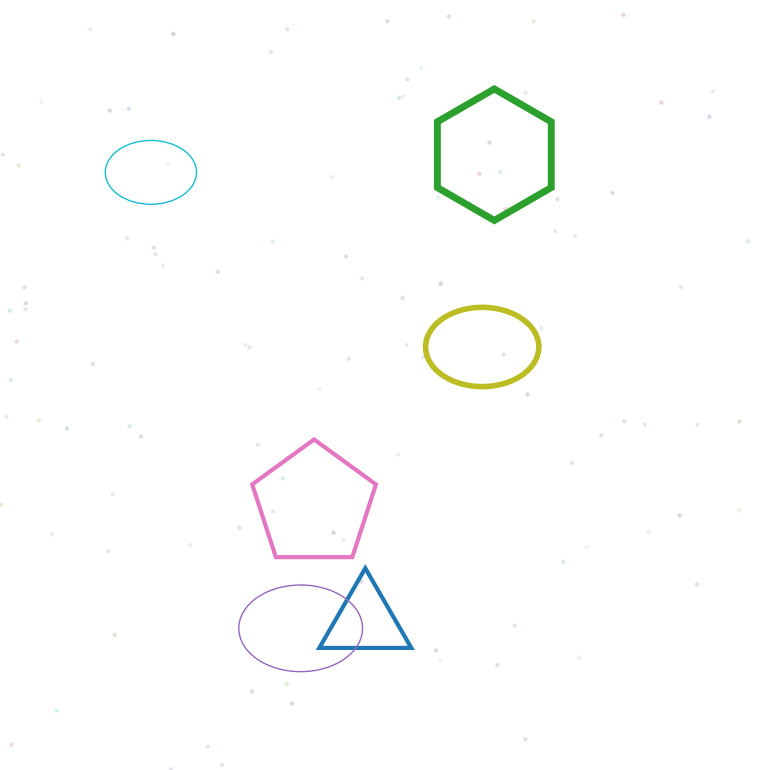[{"shape": "triangle", "thickness": 1.5, "radius": 0.34, "center": [0.474, 0.193]}, {"shape": "hexagon", "thickness": 2.5, "radius": 0.43, "center": [0.642, 0.799]}, {"shape": "oval", "thickness": 0.5, "radius": 0.4, "center": [0.39, 0.184]}, {"shape": "pentagon", "thickness": 1.5, "radius": 0.42, "center": [0.408, 0.345]}, {"shape": "oval", "thickness": 2, "radius": 0.37, "center": [0.626, 0.549]}, {"shape": "oval", "thickness": 0.5, "radius": 0.3, "center": [0.196, 0.776]}]